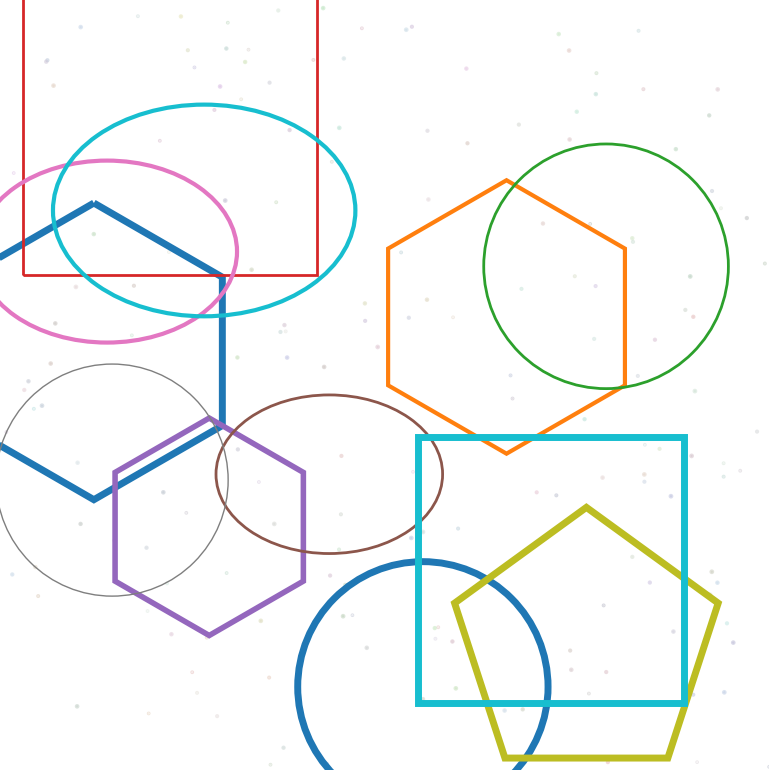[{"shape": "circle", "thickness": 2.5, "radius": 0.81, "center": [0.549, 0.108]}, {"shape": "hexagon", "thickness": 2.5, "radius": 0.96, "center": [0.122, 0.544]}, {"shape": "hexagon", "thickness": 1.5, "radius": 0.89, "center": [0.658, 0.588]}, {"shape": "circle", "thickness": 1, "radius": 0.79, "center": [0.787, 0.654]}, {"shape": "square", "thickness": 1, "radius": 0.96, "center": [0.22, 0.834]}, {"shape": "hexagon", "thickness": 2, "radius": 0.71, "center": [0.272, 0.316]}, {"shape": "oval", "thickness": 1, "radius": 0.74, "center": [0.428, 0.384]}, {"shape": "oval", "thickness": 1.5, "radius": 0.84, "center": [0.139, 0.673]}, {"shape": "circle", "thickness": 0.5, "radius": 0.75, "center": [0.146, 0.377]}, {"shape": "pentagon", "thickness": 2.5, "radius": 0.9, "center": [0.762, 0.161]}, {"shape": "square", "thickness": 2.5, "radius": 0.86, "center": [0.715, 0.26]}, {"shape": "oval", "thickness": 1.5, "radius": 0.98, "center": [0.265, 0.727]}]